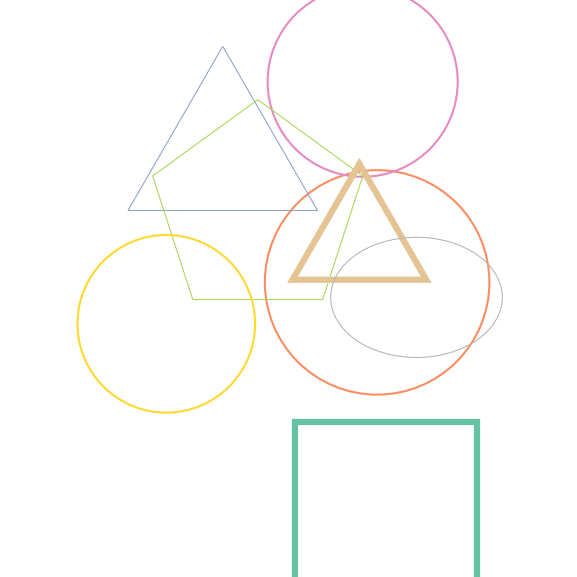[{"shape": "square", "thickness": 3, "radius": 0.79, "center": [0.668, 0.11]}, {"shape": "circle", "thickness": 1, "radius": 0.97, "center": [0.653, 0.51]}, {"shape": "triangle", "thickness": 0.5, "radius": 0.95, "center": [0.386, 0.729]}, {"shape": "circle", "thickness": 1, "radius": 0.82, "center": [0.628, 0.858]}, {"shape": "pentagon", "thickness": 0.5, "radius": 0.96, "center": [0.446, 0.635]}, {"shape": "circle", "thickness": 1, "radius": 0.77, "center": [0.288, 0.438]}, {"shape": "triangle", "thickness": 3, "radius": 0.67, "center": [0.622, 0.582]}, {"shape": "oval", "thickness": 0.5, "radius": 0.74, "center": [0.721, 0.484]}]